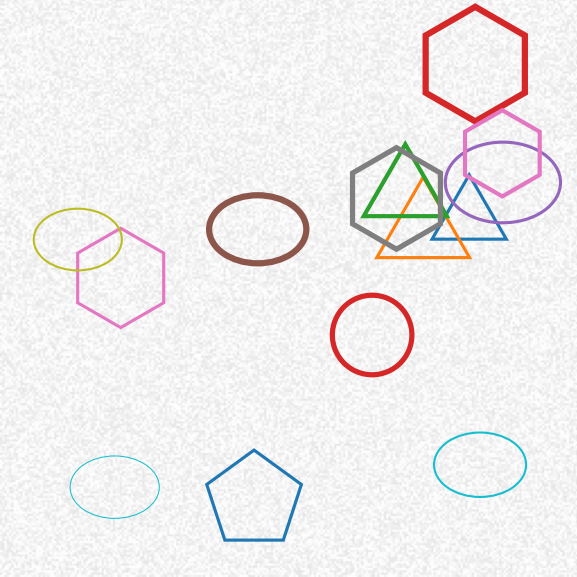[{"shape": "pentagon", "thickness": 1.5, "radius": 0.43, "center": [0.44, 0.134]}, {"shape": "triangle", "thickness": 1.5, "radius": 0.37, "center": [0.812, 0.622]}, {"shape": "triangle", "thickness": 1.5, "radius": 0.46, "center": [0.733, 0.599]}, {"shape": "triangle", "thickness": 2, "radius": 0.42, "center": [0.702, 0.666]}, {"shape": "circle", "thickness": 2.5, "radius": 0.34, "center": [0.644, 0.419]}, {"shape": "hexagon", "thickness": 3, "radius": 0.5, "center": [0.823, 0.888]}, {"shape": "oval", "thickness": 1.5, "radius": 0.5, "center": [0.871, 0.683]}, {"shape": "oval", "thickness": 3, "radius": 0.42, "center": [0.446, 0.602]}, {"shape": "hexagon", "thickness": 2, "radius": 0.37, "center": [0.87, 0.734]}, {"shape": "hexagon", "thickness": 1.5, "radius": 0.43, "center": [0.209, 0.518]}, {"shape": "hexagon", "thickness": 2.5, "radius": 0.44, "center": [0.687, 0.656]}, {"shape": "oval", "thickness": 1, "radius": 0.38, "center": [0.135, 0.584]}, {"shape": "oval", "thickness": 0.5, "radius": 0.39, "center": [0.199, 0.156]}, {"shape": "oval", "thickness": 1, "radius": 0.4, "center": [0.831, 0.194]}]